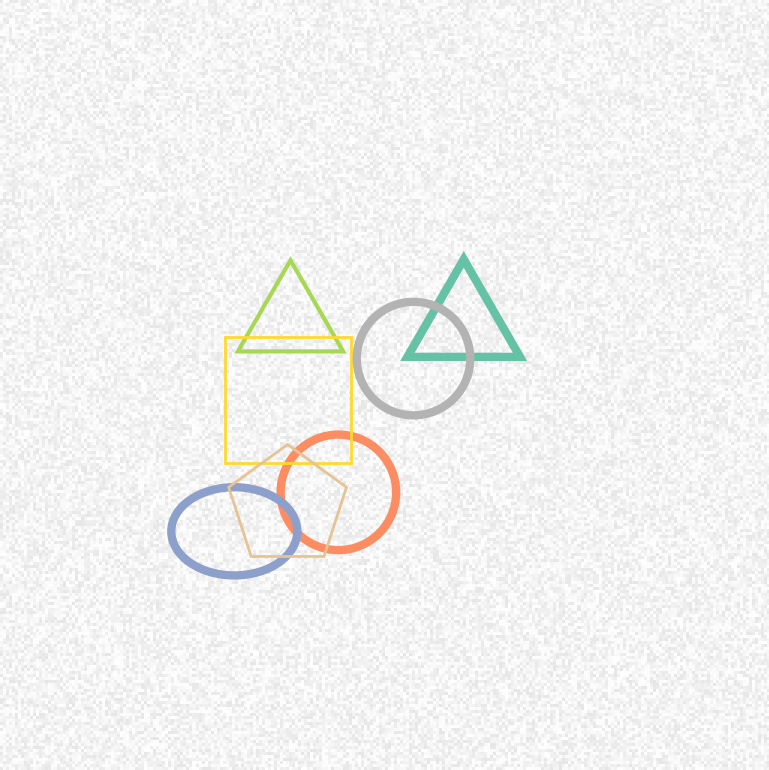[{"shape": "triangle", "thickness": 3, "radius": 0.42, "center": [0.602, 0.579]}, {"shape": "circle", "thickness": 3, "radius": 0.38, "center": [0.439, 0.361]}, {"shape": "oval", "thickness": 3, "radius": 0.41, "center": [0.304, 0.31]}, {"shape": "triangle", "thickness": 1.5, "radius": 0.39, "center": [0.377, 0.583]}, {"shape": "square", "thickness": 1, "radius": 0.41, "center": [0.374, 0.48]}, {"shape": "pentagon", "thickness": 1, "radius": 0.4, "center": [0.373, 0.342]}, {"shape": "circle", "thickness": 3, "radius": 0.37, "center": [0.537, 0.534]}]